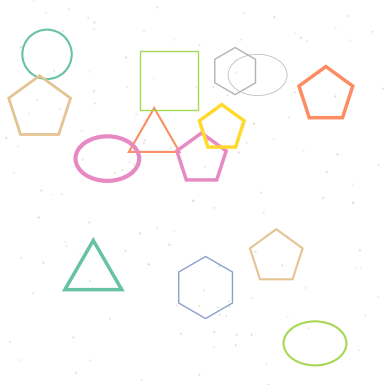[{"shape": "circle", "thickness": 1.5, "radius": 0.32, "center": [0.122, 0.859]}, {"shape": "triangle", "thickness": 2.5, "radius": 0.43, "center": [0.242, 0.29]}, {"shape": "triangle", "thickness": 1.5, "radius": 0.38, "center": [0.401, 0.643]}, {"shape": "pentagon", "thickness": 2.5, "radius": 0.37, "center": [0.846, 0.754]}, {"shape": "hexagon", "thickness": 1, "radius": 0.4, "center": [0.534, 0.253]}, {"shape": "pentagon", "thickness": 2.5, "radius": 0.34, "center": [0.523, 0.587]}, {"shape": "oval", "thickness": 3, "radius": 0.41, "center": [0.279, 0.588]}, {"shape": "square", "thickness": 1, "radius": 0.38, "center": [0.439, 0.792]}, {"shape": "oval", "thickness": 1.5, "radius": 0.41, "center": [0.818, 0.108]}, {"shape": "pentagon", "thickness": 2.5, "radius": 0.31, "center": [0.576, 0.667]}, {"shape": "pentagon", "thickness": 2, "radius": 0.42, "center": [0.103, 0.719]}, {"shape": "pentagon", "thickness": 1.5, "radius": 0.36, "center": [0.718, 0.333]}, {"shape": "hexagon", "thickness": 1, "radius": 0.31, "center": [0.611, 0.815]}, {"shape": "oval", "thickness": 0.5, "radius": 0.38, "center": [0.669, 0.805]}]